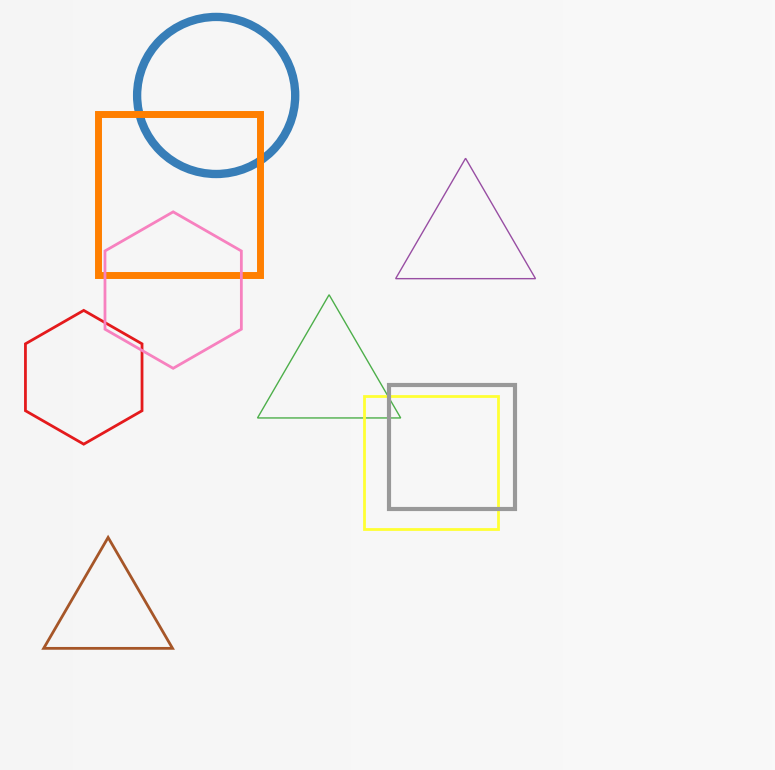[{"shape": "hexagon", "thickness": 1, "radius": 0.43, "center": [0.108, 0.51]}, {"shape": "circle", "thickness": 3, "radius": 0.51, "center": [0.279, 0.876]}, {"shape": "triangle", "thickness": 0.5, "radius": 0.53, "center": [0.425, 0.511]}, {"shape": "triangle", "thickness": 0.5, "radius": 0.52, "center": [0.601, 0.69]}, {"shape": "square", "thickness": 2.5, "radius": 0.52, "center": [0.231, 0.747]}, {"shape": "square", "thickness": 1, "radius": 0.43, "center": [0.556, 0.399]}, {"shape": "triangle", "thickness": 1, "radius": 0.48, "center": [0.139, 0.206]}, {"shape": "hexagon", "thickness": 1, "radius": 0.51, "center": [0.223, 0.623]}, {"shape": "square", "thickness": 1.5, "radius": 0.4, "center": [0.583, 0.42]}]